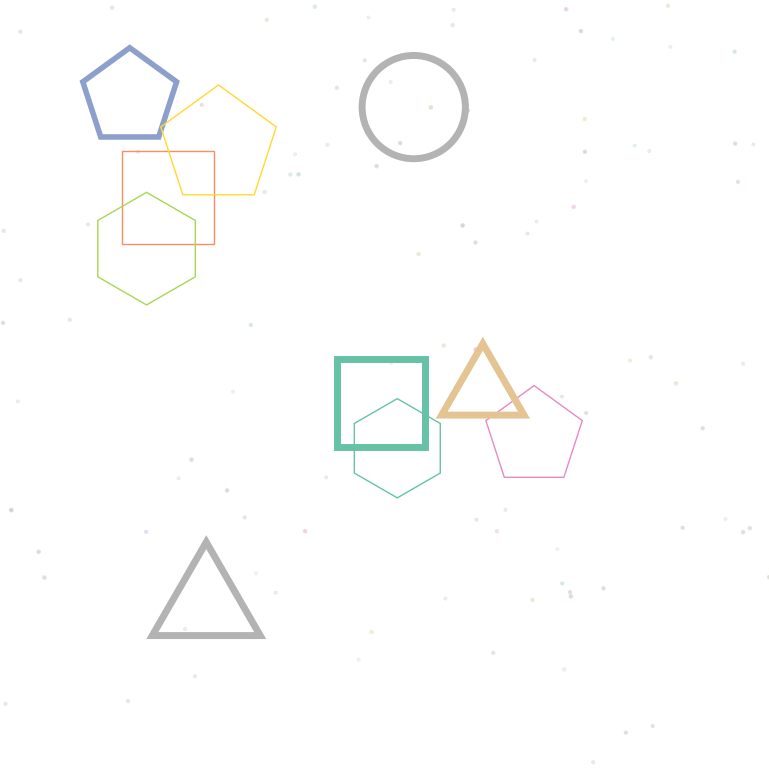[{"shape": "hexagon", "thickness": 0.5, "radius": 0.32, "center": [0.516, 0.418]}, {"shape": "square", "thickness": 2.5, "radius": 0.29, "center": [0.494, 0.477]}, {"shape": "square", "thickness": 0.5, "radius": 0.3, "center": [0.218, 0.744]}, {"shape": "pentagon", "thickness": 2, "radius": 0.32, "center": [0.168, 0.874]}, {"shape": "pentagon", "thickness": 0.5, "radius": 0.33, "center": [0.694, 0.433]}, {"shape": "hexagon", "thickness": 0.5, "radius": 0.37, "center": [0.19, 0.677]}, {"shape": "pentagon", "thickness": 0.5, "radius": 0.39, "center": [0.284, 0.811]}, {"shape": "triangle", "thickness": 2.5, "radius": 0.31, "center": [0.627, 0.492]}, {"shape": "circle", "thickness": 2.5, "radius": 0.34, "center": [0.537, 0.861]}, {"shape": "triangle", "thickness": 2.5, "radius": 0.4, "center": [0.268, 0.215]}]